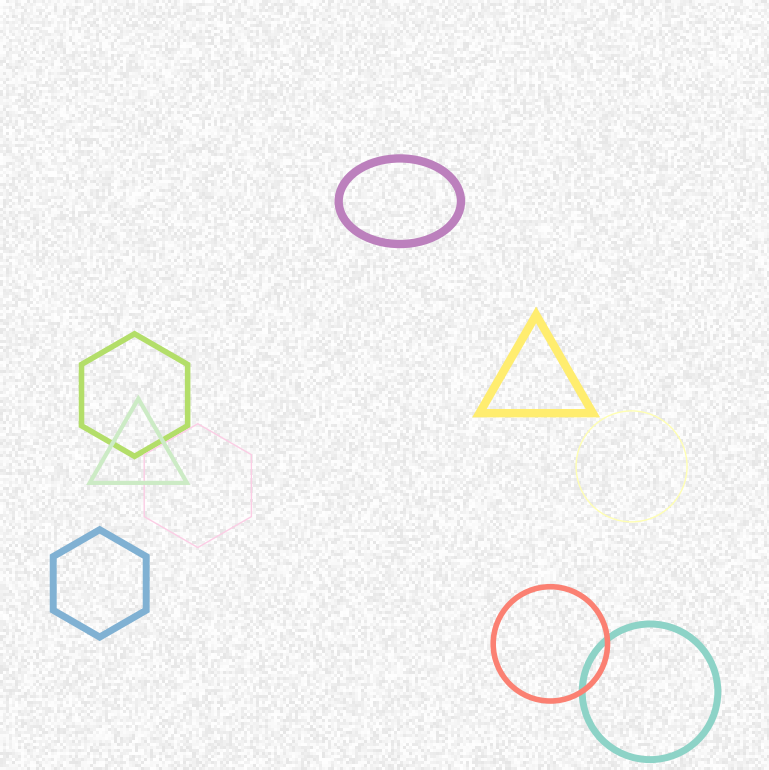[{"shape": "circle", "thickness": 2.5, "radius": 0.44, "center": [0.844, 0.102]}, {"shape": "circle", "thickness": 0.5, "radius": 0.36, "center": [0.82, 0.394]}, {"shape": "circle", "thickness": 2, "radius": 0.37, "center": [0.715, 0.164]}, {"shape": "hexagon", "thickness": 2.5, "radius": 0.35, "center": [0.129, 0.242]}, {"shape": "hexagon", "thickness": 2, "radius": 0.4, "center": [0.175, 0.487]}, {"shape": "hexagon", "thickness": 0.5, "radius": 0.4, "center": [0.257, 0.369]}, {"shape": "oval", "thickness": 3, "radius": 0.4, "center": [0.519, 0.739]}, {"shape": "triangle", "thickness": 1.5, "radius": 0.36, "center": [0.18, 0.409]}, {"shape": "triangle", "thickness": 3, "radius": 0.43, "center": [0.696, 0.506]}]